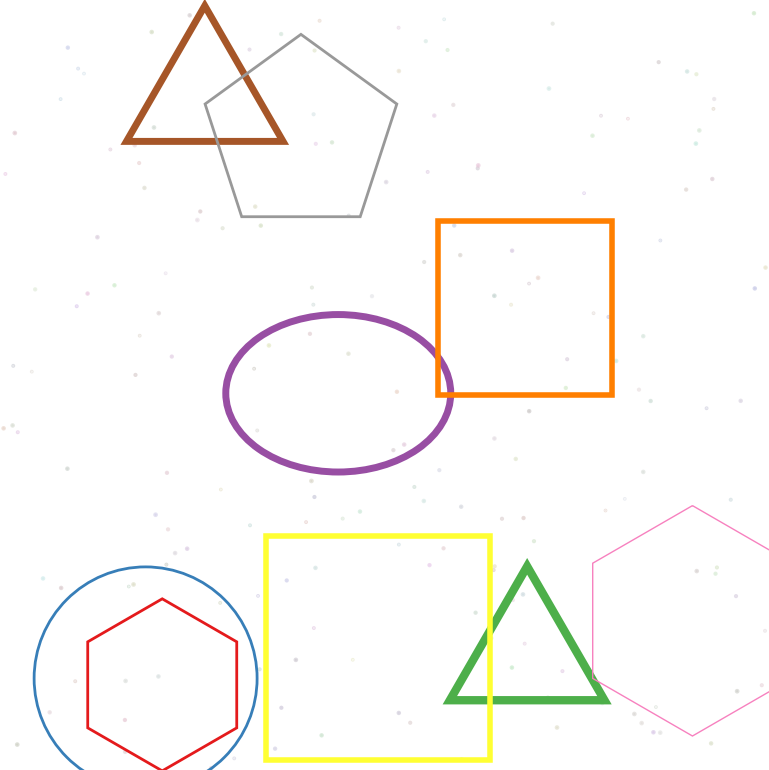[{"shape": "hexagon", "thickness": 1, "radius": 0.56, "center": [0.211, 0.111]}, {"shape": "circle", "thickness": 1, "radius": 0.72, "center": [0.189, 0.119]}, {"shape": "triangle", "thickness": 3, "radius": 0.58, "center": [0.685, 0.149]}, {"shape": "oval", "thickness": 2.5, "radius": 0.73, "center": [0.439, 0.489]}, {"shape": "square", "thickness": 2, "radius": 0.57, "center": [0.682, 0.6]}, {"shape": "square", "thickness": 2, "radius": 0.73, "center": [0.491, 0.158]}, {"shape": "triangle", "thickness": 2.5, "radius": 0.59, "center": [0.266, 0.875]}, {"shape": "hexagon", "thickness": 0.5, "radius": 0.75, "center": [0.899, 0.194]}, {"shape": "pentagon", "thickness": 1, "radius": 0.65, "center": [0.391, 0.824]}]